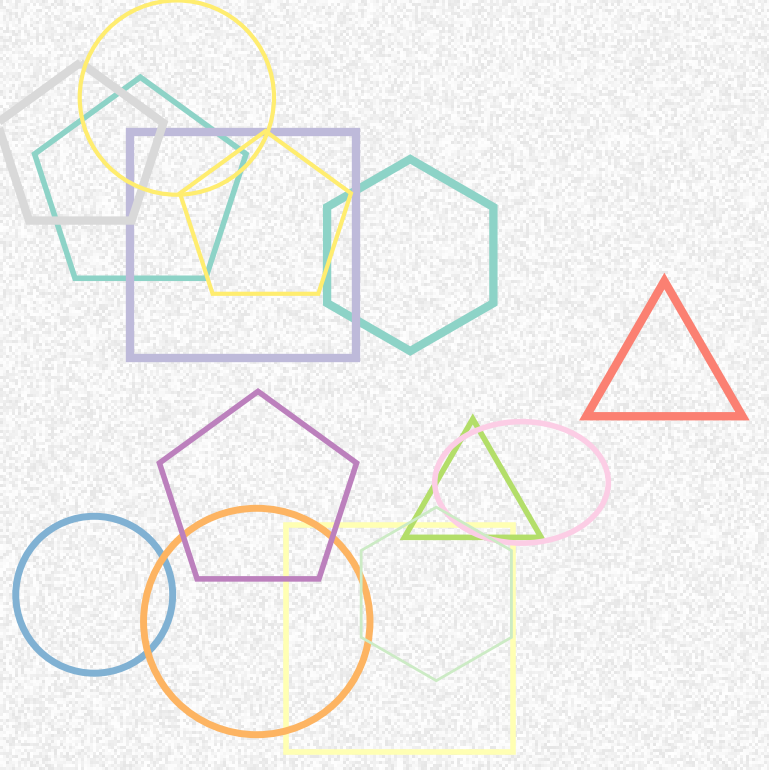[{"shape": "hexagon", "thickness": 3, "radius": 0.62, "center": [0.533, 0.669]}, {"shape": "pentagon", "thickness": 2, "radius": 0.72, "center": [0.182, 0.755]}, {"shape": "square", "thickness": 2, "radius": 0.74, "center": [0.519, 0.171]}, {"shape": "square", "thickness": 3, "radius": 0.73, "center": [0.316, 0.682]}, {"shape": "triangle", "thickness": 3, "radius": 0.59, "center": [0.863, 0.518]}, {"shape": "circle", "thickness": 2.5, "radius": 0.51, "center": [0.122, 0.228]}, {"shape": "circle", "thickness": 2.5, "radius": 0.74, "center": [0.333, 0.193]}, {"shape": "triangle", "thickness": 2, "radius": 0.51, "center": [0.614, 0.353]}, {"shape": "oval", "thickness": 2, "radius": 0.56, "center": [0.677, 0.374]}, {"shape": "pentagon", "thickness": 3, "radius": 0.57, "center": [0.104, 0.805]}, {"shape": "pentagon", "thickness": 2, "radius": 0.67, "center": [0.335, 0.357]}, {"shape": "hexagon", "thickness": 1, "radius": 0.56, "center": [0.567, 0.229]}, {"shape": "circle", "thickness": 1.5, "radius": 0.63, "center": [0.23, 0.873]}, {"shape": "pentagon", "thickness": 1.5, "radius": 0.58, "center": [0.345, 0.713]}]